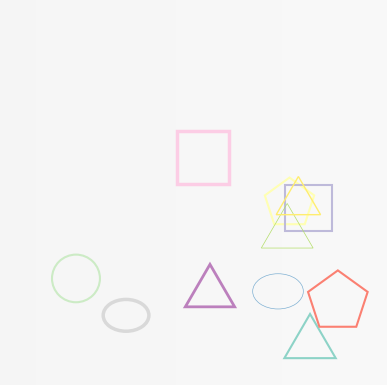[{"shape": "triangle", "thickness": 1.5, "radius": 0.38, "center": [0.8, 0.108]}, {"shape": "pentagon", "thickness": 1.5, "radius": 0.33, "center": [0.747, 0.472]}, {"shape": "square", "thickness": 1.5, "radius": 0.3, "center": [0.797, 0.459]}, {"shape": "pentagon", "thickness": 1.5, "radius": 0.4, "center": [0.872, 0.217]}, {"shape": "oval", "thickness": 0.5, "radius": 0.33, "center": [0.717, 0.243]}, {"shape": "triangle", "thickness": 0.5, "radius": 0.39, "center": [0.741, 0.394]}, {"shape": "square", "thickness": 2.5, "radius": 0.34, "center": [0.524, 0.591]}, {"shape": "oval", "thickness": 2.5, "radius": 0.29, "center": [0.325, 0.181]}, {"shape": "triangle", "thickness": 2, "radius": 0.37, "center": [0.542, 0.24]}, {"shape": "circle", "thickness": 1.5, "radius": 0.31, "center": [0.196, 0.277]}, {"shape": "triangle", "thickness": 1, "radius": 0.33, "center": [0.77, 0.475]}]